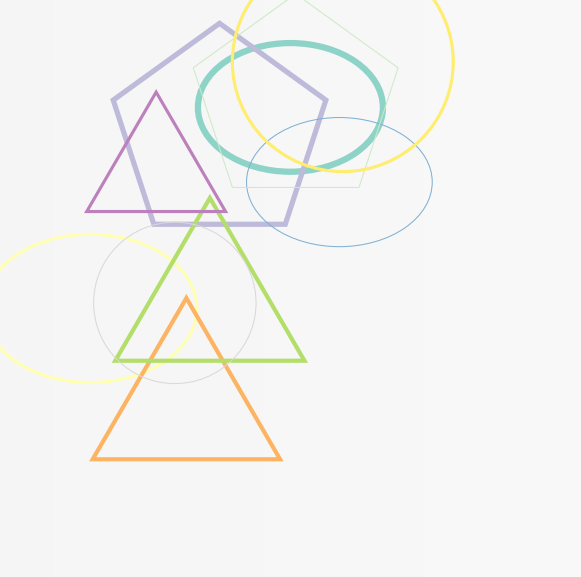[{"shape": "oval", "thickness": 3, "radius": 0.8, "center": [0.5, 0.813]}, {"shape": "oval", "thickness": 1.5, "radius": 0.92, "center": [0.155, 0.465]}, {"shape": "pentagon", "thickness": 2.5, "radius": 0.96, "center": [0.378, 0.766]}, {"shape": "oval", "thickness": 0.5, "radius": 0.8, "center": [0.584, 0.684]}, {"shape": "triangle", "thickness": 2, "radius": 0.93, "center": [0.321, 0.297]}, {"shape": "triangle", "thickness": 2, "radius": 0.94, "center": [0.361, 0.468]}, {"shape": "circle", "thickness": 0.5, "radius": 0.7, "center": [0.301, 0.475]}, {"shape": "triangle", "thickness": 1.5, "radius": 0.69, "center": [0.269, 0.702]}, {"shape": "pentagon", "thickness": 0.5, "radius": 0.93, "center": [0.509, 0.824]}, {"shape": "circle", "thickness": 1.5, "radius": 0.95, "center": [0.59, 0.892]}]